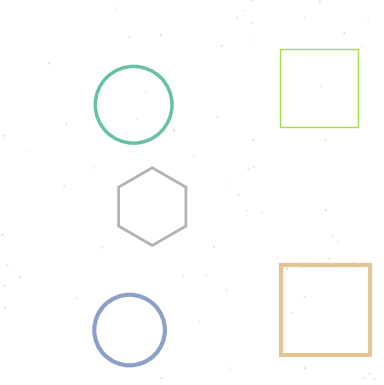[{"shape": "circle", "thickness": 2.5, "radius": 0.5, "center": [0.347, 0.728]}, {"shape": "circle", "thickness": 3, "radius": 0.46, "center": [0.337, 0.143]}, {"shape": "square", "thickness": 1, "radius": 0.5, "center": [0.828, 0.771]}, {"shape": "square", "thickness": 3, "radius": 0.58, "center": [0.845, 0.194]}, {"shape": "hexagon", "thickness": 2, "radius": 0.5, "center": [0.395, 0.463]}]